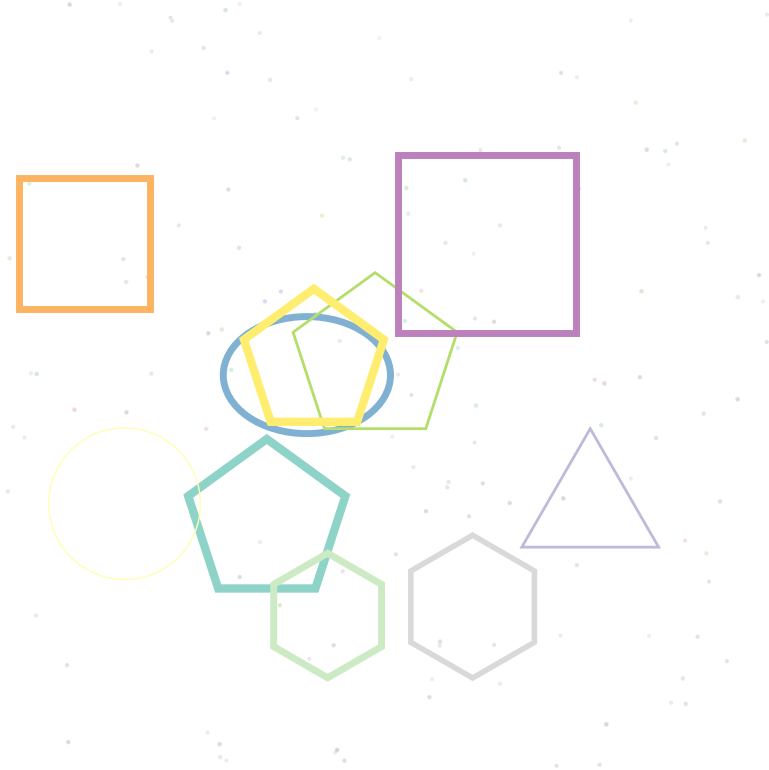[{"shape": "pentagon", "thickness": 3, "radius": 0.54, "center": [0.346, 0.323]}, {"shape": "circle", "thickness": 0.5, "radius": 0.49, "center": [0.162, 0.346]}, {"shape": "triangle", "thickness": 1, "radius": 0.51, "center": [0.767, 0.341]}, {"shape": "oval", "thickness": 2.5, "radius": 0.54, "center": [0.399, 0.513]}, {"shape": "square", "thickness": 2.5, "radius": 0.42, "center": [0.11, 0.684]}, {"shape": "pentagon", "thickness": 1, "radius": 0.56, "center": [0.487, 0.534]}, {"shape": "hexagon", "thickness": 2, "radius": 0.46, "center": [0.614, 0.212]}, {"shape": "square", "thickness": 2.5, "radius": 0.58, "center": [0.633, 0.683]}, {"shape": "hexagon", "thickness": 2.5, "radius": 0.4, "center": [0.426, 0.201]}, {"shape": "pentagon", "thickness": 3, "radius": 0.48, "center": [0.408, 0.529]}]